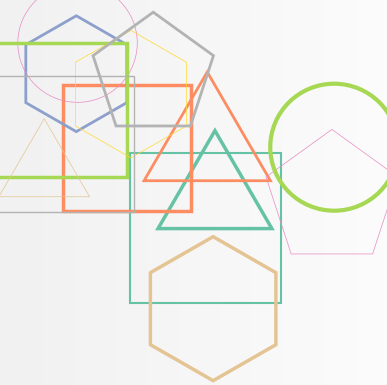[{"shape": "square", "thickness": 1.5, "radius": 0.97, "center": [0.53, 0.408]}, {"shape": "triangle", "thickness": 2.5, "radius": 0.85, "center": [0.555, 0.491]}, {"shape": "triangle", "thickness": 2, "radius": 0.94, "center": [0.535, 0.625]}, {"shape": "square", "thickness": 2.5, "radius": 0.82, "center": [0.328, 0.616]}, {"shape": "hexagon", "thickness": 2, "radius": 0.75, "center": [0.197, 0.809]}, {"shape": "circle", "thickness": 0.5, "radius": 0.77, "center": [0.2, 0.888]}, {"shape": "pentagon", "thickness": 0.5, "radius": 0.89, "center": [0.856, 0.485]}, {"shape": "circle", "thickness": 3, "radius": 0.82, "center": [0.862, 0.618]}, {"shape": "square", "thickness": 2.5, "radius": 0.88, "center": [0.152, 0.714]}, {"shape": "hexagon", "thickness": 0.5, "radius": 0.83, "center": [0.338, 0.756]}, {"shape": "triangle", "thickness": 0.5, "radius": 0.68, "center": [0.114, 0.557]}, {"shape": "hexagon", "thickness": 2.5, "radius": 0.94, "center": [0.55, 0.198]}, {"shape": "square", "thickness": 1, "radius": 0.89, "center": [0.169, 0.626]}, {"shape": "pentagon", "thickness": 2, "radius": 0.82, "center": [0.395, 0.805]}]